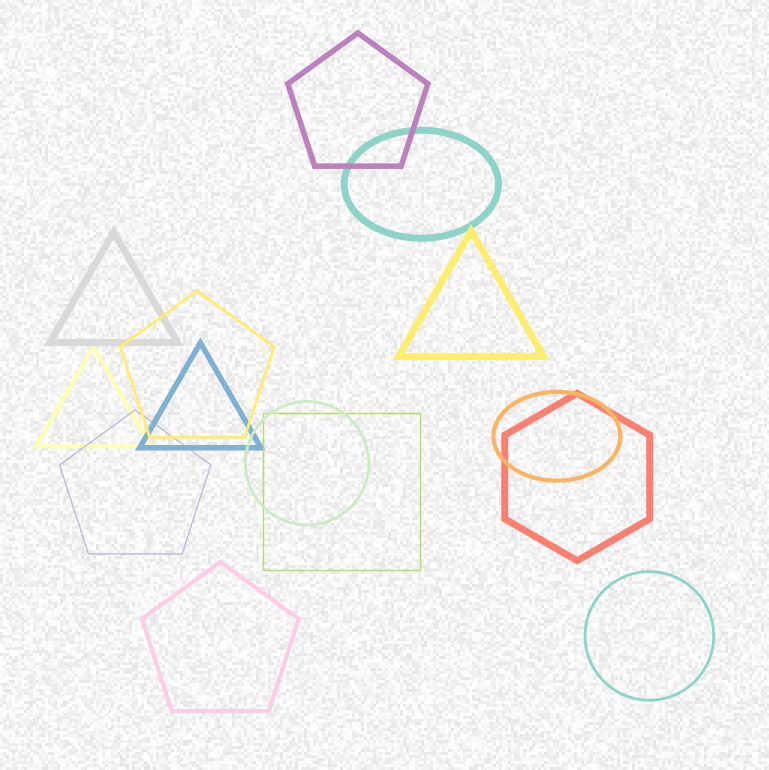[{"shape": "circle", "thickness": 1, "radius": 0.42, "center": [0.843, 0.174]}, {"shape": "oval", "thickness": 2.5, "radius": 0.5, "center": [0.547, 0.761]}, {"shape": "triangle", "thickness": 1.5, "radius": 0.43, "center": [0.121, 0.463]}, {"shape": "pentagon", "thickness": 0.5, "radius": 0.52, "center": [0.176, 0.364]}, {"shape": "hexagon", "thickness": 2.5, "radius": 0.54, "center": [0.75, 0.381]}, {"shape": "triangle", "thickness": 2, "radius": 0.45, "center": [0.26, 0.464]}, {"shape": "oval", "thickness": 1.5, "radius": 0.41, "center": [0.723, 0.433]}, {"shape": "square", "thickness": 0.5, "radius": 0.51, "center": [0.444, 0.361]}, {"shape": "pentagon", "thickness": 1.5, "radius": 0.54, "center": [0.286, 0.163]}, {"shape": "triangle", "thickness": 2.5, "radius": 0.48, "center": [0.148, 0.603]}, {"shape": "pentagon", "thickness": 2, "radius": 0.48, "center": [0.465, 0.862]}, {"shape": "circle", "thickness": 1, "radius": 0.4, "center": [0.399, 0.398]}, {"shape": "pentagon", "thickness": 1, "radius": 0.53, "center": [0.256, 0.517]}, {"shape": "triangle", "thickness": 2.5, "radius": 0.54, "center": [0.612, 0.591]}]